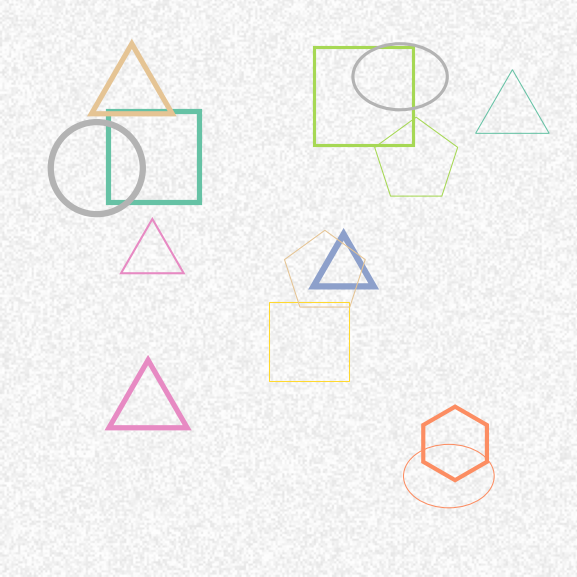[{"shape": "square", "thickness": 2.5, "radius": 0.39, "center": [0.267, 0.727]}, {"shape": "triangle", "thickness": 0.5, "radius": 0.37, "center": [0.887, 0.805]}, {"shape": "oval", "thickness": 0.5, "radius": 0.39, "center": [0.777, 0.175]}, {"shape": "hexagon", "thickness": 2, "radius": 0.32, "center": [0.788, 0.231]}, {"shape": "triangle", "thickness": 3, "radius": 0.3, "center": [0.595, 0.533]}, {"shape": "triangle", "thickness": 2.5, "radius": 0.39, "center": [0.256, 0.297]}, {"shape": "triangle", "thickness": 1, "radius": 0.31, "center": [0.264, 0.557]}, {"shape": "square", "thickness": 1.5, "radius": 0.42, "center": [0.629, 0.833]}, {"shape": "pentagon", "thickness": 0.5, "radius": 0.38, "center": [0.721, 0.721]}, {"shape": "square", "thickness": 0.5, "radius": 0.34, "center": [0.535, 0.408]}, {"shape": "triangle", "thickness": 2.5, "radius": 0.4, "center": [0.228, 0.842]}, {"shape": "pentagon", "thickness": 0.5, "radius": 0.37, "center": [0.563, 0.527]}, {"shape": "circle", "thickness": 3, "radius": 0.4, "center": [0.168, 0.708]}, {"shape": "oval", "thickness": 1.5, "radius": 0.41, "center": [0.693, 0.866]}]